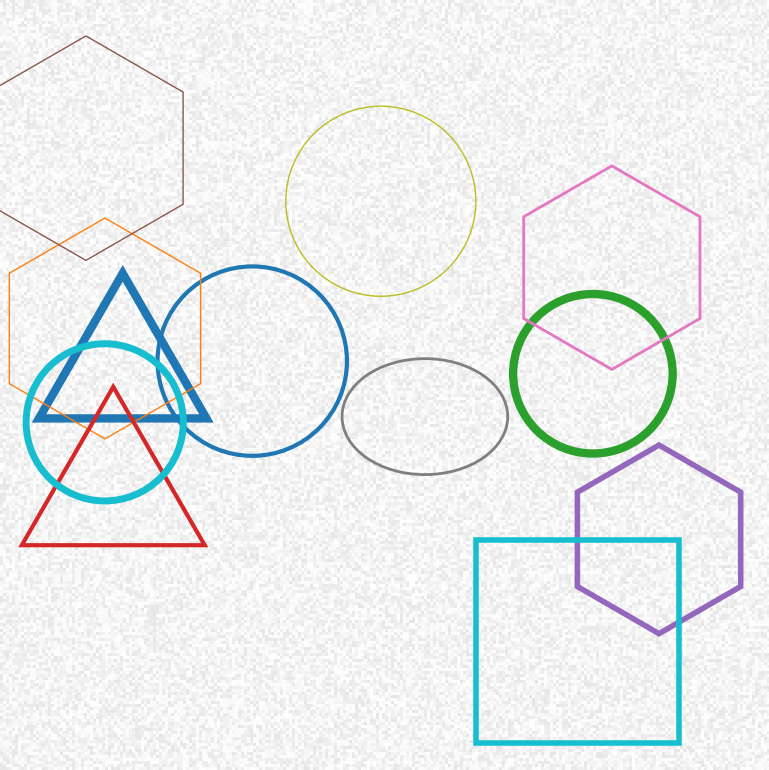[{"shape": "triangle", "thickness": 3, "radius": 0.63, "center": [0.159, 0.519]}, {"shape": "circle", "thickness": 1.5, "radius": 0.62, "center": [0.328, 0.531]}, {"shape": "hexagon", "thickness": 0.5, "radius": 0.72, "center": [0.136, 0.573]}, {"shape": "circle", "thickness": 3, "radius": 0.52, "center": [0.77, 0.515]}, {"shape": "triangle", "thickness": 1.5, "radius": 0.69, "center": [0.147, 0.361]}, {"shape": "hexagon", "thickness": 2, "radius": 0.61, "center": [0.856, 0.3]}, {"shape": "hexagon", "thickness": 0.5, "radius": 0.73, "center": [0.112, 0.808]}, {"shape": "hexagon", "thickness": 1, "radius": 0.66, "center": [0.795, 0.652]}, {"shape": "oval", "thickness": 1, "radius": 0.54, "center": [0.552, 0.459]}, {"shape": "circle", "thickness": 0.5, "radius": 0.62, "center": [0.495, 0.739]}, {"shape": "circle", "thickness": 2.5, "radius": 0.51, "center": [0.136, 0.452]}, {"shape": "square", "thickness": 2, "radius": 0.66, "center": [0.75, 0.167]}]